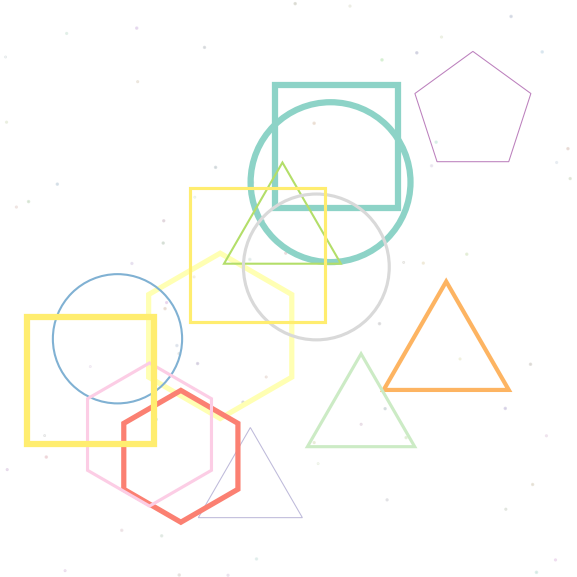[{"shape": "square", "thickness": 3, "radius": 0.53, "center": [0.583, 0.745]}, {"shape": "circle", "thickness": 3, "radius": 0.69, "center": [0.572, 0.684]}, {"shape": "hexagon", "thickness": 2.5, "radius": 0.72, "center": [0.381, 0.418]}, {"shape": "triangle", "thickness": 0.5, "radius": 0.52, "center": [0.433, 0.155]}, {"shape": "hexagon", "thickness": 2.5, "radius": 0.57, "center": [0.313, 0.209]}, {"shape": "circle", "thickness": 1, "radius": 0.56, "center": [0.203, 0.413]}, {"shape": "triangle", "thickness": 2, "radius": 0.63, "center": [0.773, 0.386]}, {"shape": "triangle", "thickness": 1, "radius": 0.58, "center": [0.489, 0.601]}, {"shape": "hexagon", "thickness": 1.5, "radius": 0.62, "center": [0.259, 0.247]}, {"shape": "circle", "thickness": 1.5, "radius": 0.63, "center": [0.548, 0.537]}, {"shape": "pentagon", "thickness": 0.5, "radius": 0.53, "center": [0.819, 0.805]}, {"shape": "triangle", "thickness": 1.5, "radius": 0.54, "center": [0.625, 0.279]}, {"shape": "square", "thickness": 3, "radius": 0.55, "center": [0.156, 0.34]}, {"shape": "square", "thickness": 1.5, "radius": 0.58, "center": [0.446, 0.557]}]